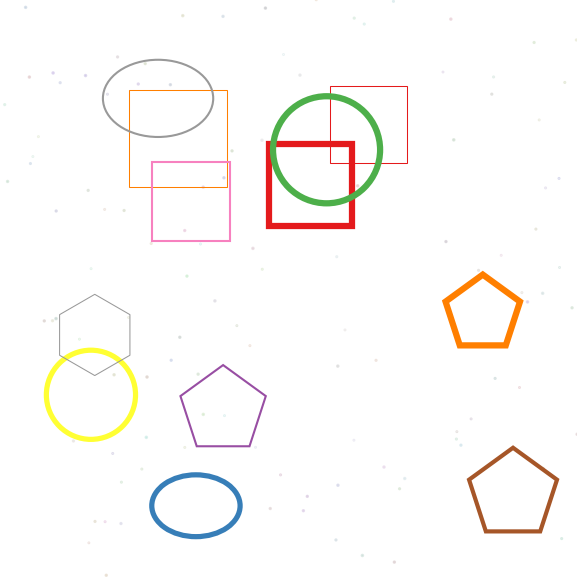[{"shape": "square", "thickness": 3, "radius": 0.36, "center": [0.538, 0.679]}, {"shape": "square", "thickness": 0.5, "radius": 0.33, "center": [0.639, 0.783]}, {"shape": "oval", "thickness": 2.5, "radius": 0.38, "center": [0.339, 0.123]}, {"shape": "circle", "thickness": 3, "radius": 0.46, "center": [0.565, 0.74]}, {"shape": "pentagon", "thickness": 1, "radius": 0.39, "center": [0.386, 0.289]}, {"shape": "square", "thickness": 0.5, "radius": 0.42, "center": [0.308, 0.759]}, {"shape": "pentagon", "thickness": 3, "radius": 0.34, "center": [0.836, 0.456]}, {"shape": "circle", "thickness": 2.5, "radius": 0.39, "center": [0.157, 0.316]}, {"shape": "pentagon", "thickness": 2, "radius": 0.4, "center": [0.888, 0.144]}, {"shape": "square", "thickness": 1, "radius": 0.34, "center": [0.331, 0.65]}, {"shape": "oval", "thickness": 1, "radius": 0.48, "center": [0.274, 0.829]}, {"shape": "hexagon", "thickness": 0.5, "radius": 0.35, "center": [0.164, 0.419]}]